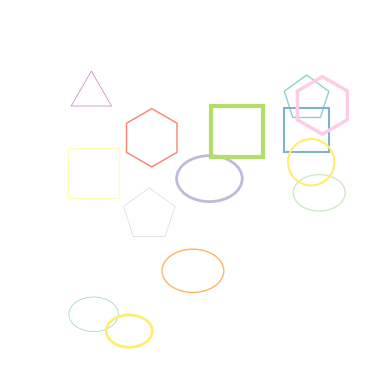[{"shape": "pentagon", "thickness": 1, "radius": 0.3, "center": [0.796, 0.744]}, {"shape": "oval", "thickness": 0.5, "radius": 0.32, "center": [0.243, 0.184]}, {"shape": "square", "thickness": 1, "radius": 0.33, "center": [0.243, 0.551]}, {"shape": "oval", "thickness": 2, "radius": 0.43, "center": [0.544, 0.536]}, {"shape": "hexagon", "thickness": 1, "radius": 0.38, "center": [0.394, 0.642]}, {"shape": "square", "thickness": 1.5, "radius": 0.29, "center": [0.796, 0.662]}, {"shape": "oval", "thickness": 1, "radius": 0.4, "center": [0.501, 0.297]}, {"shape": "square", "thickness": 3, "radius": 0.33, "center": [0.616, 0.659]}, {"shape": "hexagon", "thickness": 2.5, "radius": 0.37, "center": [0.837, 0.726]}, {"shape": "pentagon", "thickness": 0.5, "radius": 0.35, "center": [0.388, 0.442]}, {"shape": "triangle", "thickness": 0.5, "radius": 0.3, "center": [0.237, 0.755]}, {"shape": "oval", "thickness": 1, "radius": 0.34, "center": [0.829, 0.499]}, {"shape": "oval", "thickness": 2, "radius": 0.3, "center": [0.336, 0.14]}, {"shape": "circle", "thickness": 1.5, "radius": 0.3, "center": [0.808, 0.579]}]